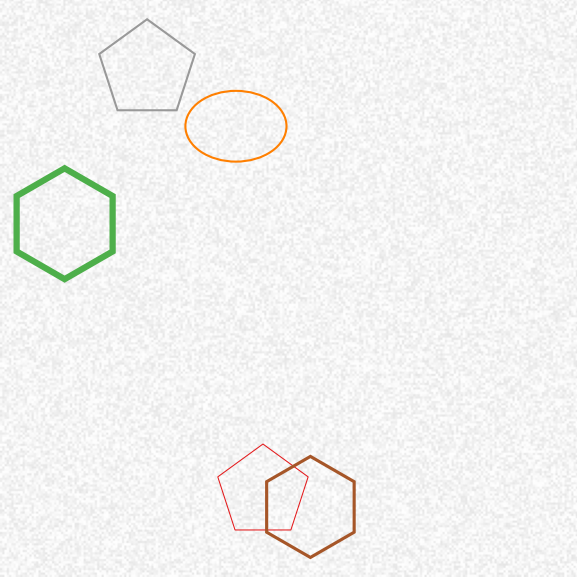[{"shape": "pentagon", "thickness": 0.5, "radius": 0.41, "center": [0.455, 0.148]}, {"shape": "hexagon", "thickness": 3, "radius": 0.48, "center": [0.112, 0.612]}, {"shape": "oval", "thickness": 1, "radius": 0.44, "center": [0.409, 0.781]}, {"shape": "hexagon", "thickness": 1.5, "radius": 0.44, "center": [0.537, 0.121]}, {"shape": "pentagon", "thickness": 1, "radius": 0.44, "center": [0.255, 0.879]}]